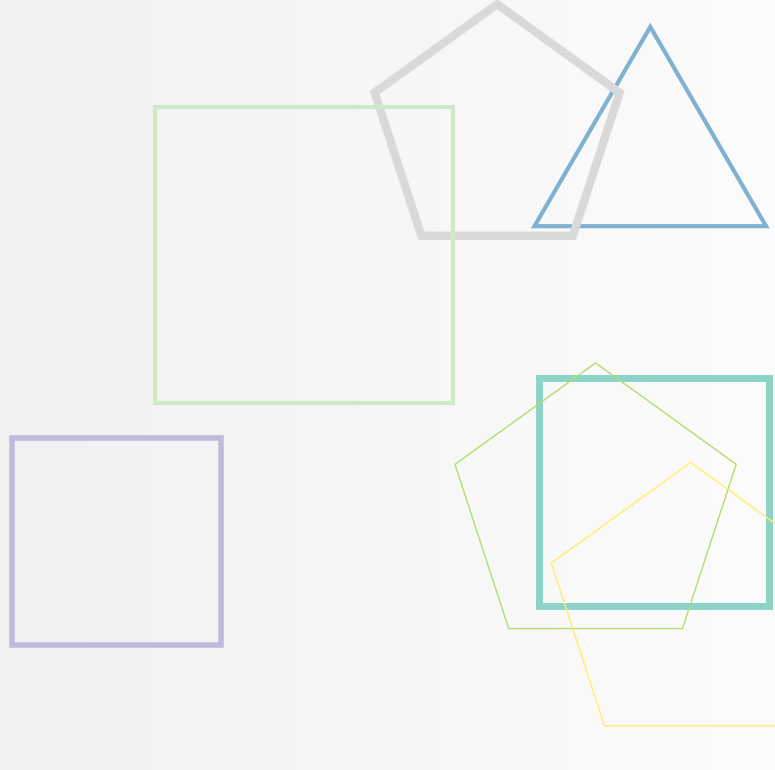[{"shape": "square", "thickness": 2.5, "radius": 0.74, "center": [0.844, 0.361]}, {"shape": "square", "thickness": 2, "radius": 0.67, "center": [0.151, 0.297]}, {"shape": "triangle", "thickness": 1.5, "radius": 0.86, "center": [0.839, 0.793]}, {"shape": "pentagon", "thickness": 0.5, "radius": 0.95, "center": [0.768, 0.338]}, {"shape": "pentagon", "thickness": 3, "radius": 0.83, "center": [0.641, 0.828]}, {"shape": "square", "thickness": 1.5, "radius": 0.96, "center": [0.392, 0.669]}, {"shape": "pentagon", "thickness": 0.5, "radius": 0.94, "center": [0.891, 0.21]}]